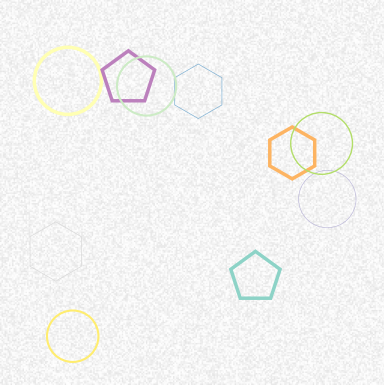[{"shape": "pentagon", "thickness": 2.5, "radius": 0.34, "center": [0.663, 0.28]}, {"shape": "circle", "thickness": 2.5, "radius": 0.44, "center": [0.176, 0.79]}, {"shape": "circle", "thickness": 0.5, "radius": 0.37, "center": [0.85, 0.483]}, {"shape": "hexagon", "thickness": 0.5, "radius": 0.35, "center": [0.515, 0.763]}, {"shape": "hexagon", "thickness": 2.5, "radius": 0.34, "center": [0.759, 0.603]}, {"shape": "circle", "thickness": 1, "radius": 0.4, "center": [0.835, 0.627]}, {"shape": "hexagon", "thickness": 0.5, "radius": 0.38, "center": [0.145, 0.347]}, {"shape": "pentagon", "thickness": 2.5, "radius": 0.36, "center": [0.333, 0.796]}, {"shape": "circle", "thickness": 1.5, "radius": 0.38, "center": [0.381, 0.777]}, {"shape": "circle", "thickness": 1.5, "radius": 0.33, "center": [0.189, 0.127]}]